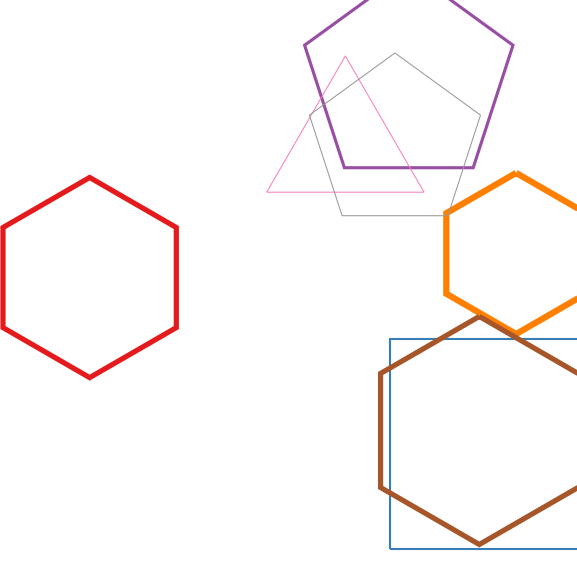[{"shape": "hexagon", "thickness": 2.5, "radius": 0.87, "center": [0.155, 0.519]}, {"shape": "square", "thickness": 1, "radius": 0.91, "center": [0.859, 0.23]}, {"shape": "pentagon", "thickness": 1.5, "radius": 0.95, "center": [0.708, 0.862]}, {"shape": "hexagon", "thickness": 3, "radius": 0.7, "center": [0.894, 0.56]}, {"shape": "hexagon", "thickness": 2.5, "radius": 0.99, "center": [0.83, 0.254]}, {"shape": "triangle", "thickness": 0.5, "radius": 0.79, "center": [0.598, 0.745]}, {"shape": "pentagon", "thickness": 0.5, "radius": 0.78, "center": [0.684, 0.752]}]